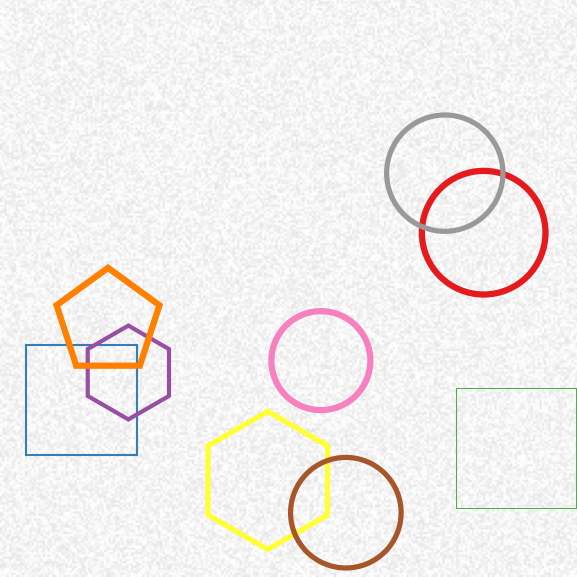[{"shape": "circle", "thickness": 3, "radius": 0.54, "center": [0.838, 0.596]}, {"shape": "square", "thickness": 1, "radius": 0.48, "center": [0.141, 0.306]}, {"shape": "square", "thickness": 0.5, "radius": 0.52, "center": [0.894, 0.223]}, {"shape": "hexagon", "thickness": 2, "radius": 0.41, "center": [0.222, 0.354]}, {"shape": "pentagon", "thickness": 3, "radius": 0.47, "center": [0.187, 0.442]}, {"shape": "hexagon", "thickness": 2.5, "radius": 0.6, "center": [0.464, 0.167]}, {"shape": "circle", "thickness": 2.5, "radius": 0.48, "center": [0.599, 0.111]}, {"shape": "circle", "thickness": 3, "radius": 0.43, "center": [0.556, 0.375]}, {"shape": "circle", "thickness": 2.5, "radius": 0.5, "center": [0.77, 0.699]}]